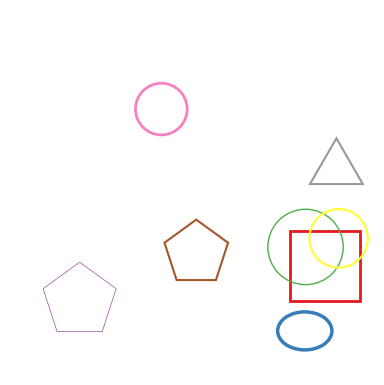[{"shape": "square", "thickness": 2, "radius": 0.45, "center": [0.844, 0.309]}, {"shape": "oval", "thickness": 2.5, "radius": 0.35, "center": [0.792, 0.141]}, {"shape": "circle", "thickness": 1, "radius": 0.49, "center": [0.794, 0.359]}, {"shape": "pentagon", "thickness": 0.5, "radius": 0.5, "center": [0.207, 0.219]}, {"shape": "circle", "thickness": 1.5, "radius": 0.38, "center": [0.879, 0.381]}, {"shape": "pentagon", "thickness": 1.5, "radius": 0.43, "center": [0.51, 0.343]}, {"shape": "circle", "thickness": 2, "radius": 0.34, "center": [0.419, 0.717]}, {"shape": "triangle", "thickness": 1.5, "radius": 0.4, "center": [0.874, 0.562]}]